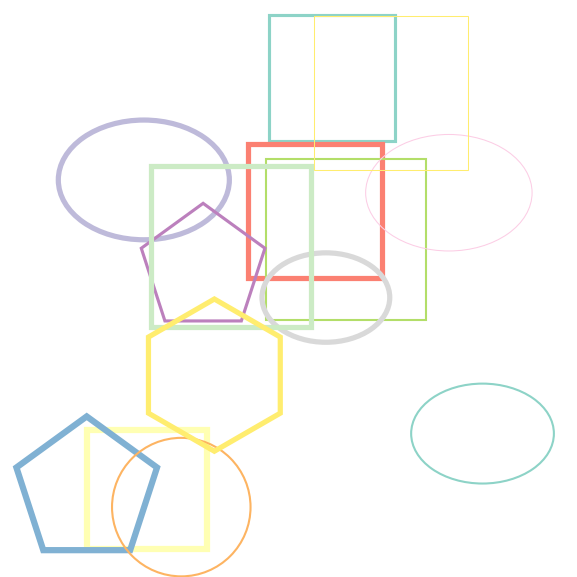[{"shape": "oval", "thickness": 1, "radius": 0.62, "center": [0.836, 0.248]}, {"shape": "square", "thickness": 1.5, "radius": 0.55, "center": [0.575, 0.865]}, {"shape": "square", "thickness": 3, "radius": 0.52, "center": [0.254, 0.152]}, {"shape": "oval", "thickness": 2.5, "radius": 0.74, "center": [0.249, 0.688]}, {"shape": "square", "thickness": 2.5, "radius": 0.58, "center": [0.545, 0.634]}, {"shape": "pentagon", "thickness": 3, "radius": 0.64, "center": [0.15, 0.15]}, {"shape": "circle", "thickness": 1, "radius": 0.6, "center": [0.314, 0.121]}, {"shape": "square", "thickness": 1, "radius": 0.69, "center": [0.6, 0.585]}, {"shape": "oval", "thickness": 0.5, "radius": 0.72, "center": [0.777, 0.665]}, {"shape": "oval", "thickness": 2.5, "radius": 0.55, "center": [0.564, 0.484]}, {"shape": "pentagon", "thickness": 1.5, "radius": 0.56, "center": [0.352, 0.534]}, {"shape": "square", "thickness": 2.5, "radius": 0.7, "center": [0.4, 0.572]}, {"shape": "hexagon", "thickness": 2.5, "radius": 0.66, "center": [0.371, 0.35]}, {"shape": "square", "thickness": 0.5, "radius": 0.67, "center": [0.678, 0.838]}]